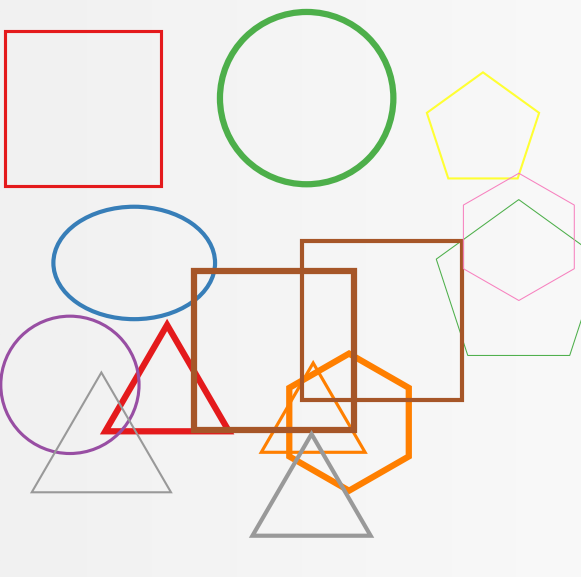[{"shape": "triangle", "thickness": 3, "radius": 0.61, "center": [0.287, 0.314]}, {"shape": "square", "thickness": 1.5, "radius": 0.67, "center": [0.143, 0.811]}, {"shape": "oval", "thickness": 2, "radius": 0.7, "center": [0.231, 0.544]}, {"shape": "pentagon", "thickness": 0.5, "radius": 0.75, "center": [0.892, 0.504]}, {"shape": "circle", "thickness": 3, "radius": 0.75, "center": [0.528, 0.829]}, {"shape": "circle", "thickness": 1.5, "radius": 0.59, "center": [0.12, 0.333]}, {"shape": "hexagon", "thickness": 3, "radius": 0.59, "center": [0.6, 0.268]}, {"shape": "triangle", "thickness": 1.5, "radius": 0.52, "center": [0.539, 0.267]}, {"shape": "pentagon", "thickness": 1, "radius": 0.51, "center": [0.831, 0.772]}, {"shape": "square", "thickness": 3, "radius": 0.69, "center": [0.471, 0.392]}, {"shape": "square", "thickness": 2, "radius": 0.69, "center": [0.658, 0.445]}, {"shape": "hexagon", "thickness": 0.5, "radius": 0.55, "center": [0.893, 0.589]}, {"shape": "triangle", "thickness": 2, "radius": 0.59, "center": [0.536, 0.13]}, {"shape": "triangle", "thickness": 1, "radius": 0.69, "center": [0.174, 0.216]}]